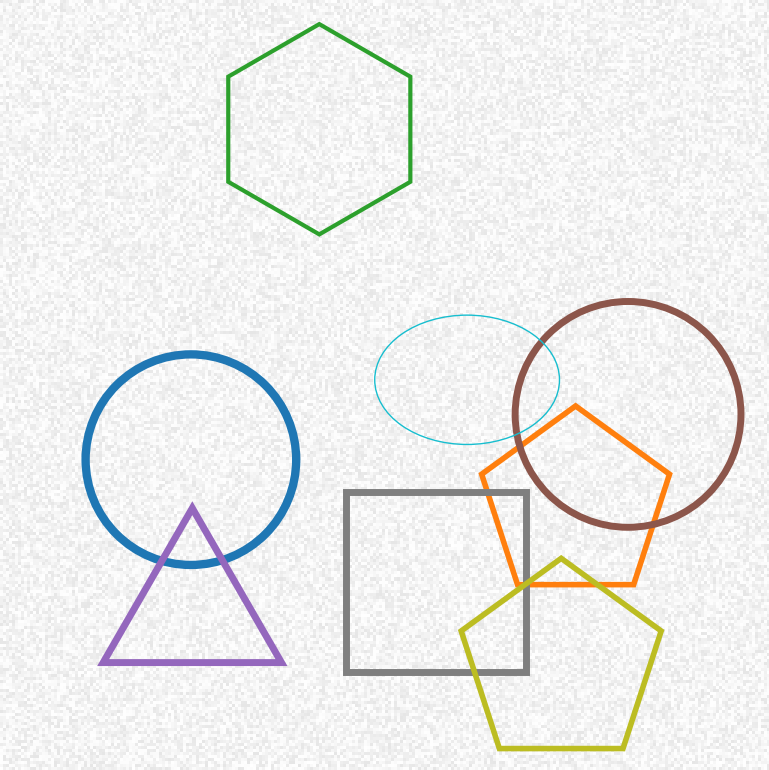[{"shape": "circle", "thickness": 3, "radius": 0.68, "center": [0.248, 0.403]}, {"shape": "pentagon", "thickness": 2, "radius": 0.64, "center": [0.748, 0.344]}, {"shape": "hexagon", "thickness": 1.5, "radius": 0.68, "center": [0.415, 0.832]}, {"shape": "triangle", "thickness": 2.5, "radius": 0.67, "center": [0.25, 0.206]}, {"shape": "circle", "thickness": 2.5, "radius": 0.73, "center": [0.816, 0.462]}, {"shape": "square", "thickness": 2.5, "radius": 0.58, "center": [0.567, 0.244]}, {"shape": "pentagon", "thickness": 2, "radius": 0.68, "center": [0.729, 0.138]}, {"shape": "oval", "thickness": 0.5, "radius": 0.6, "center": [0.607, 0.507]}]